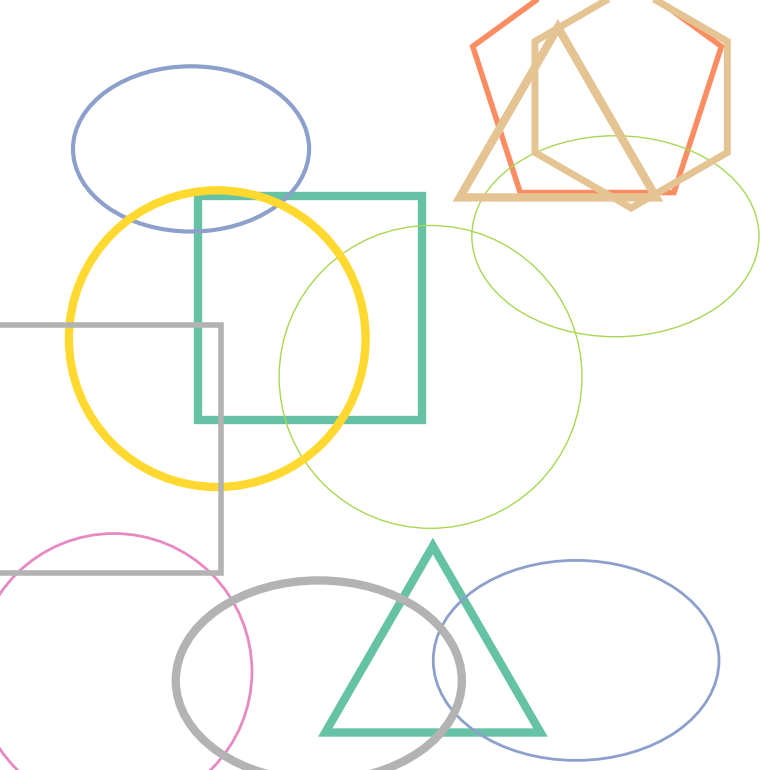[{"shape": "triangle", "thickness": 3, "radius": 0.81, "center": [0.562, 0.129]}, {"shape": "square", "thickness": 3, "radius": 0.73, "center": [0.403, 0.6]}, {"shape": "pentagon", "thickness": 2, "radius": 0.85, "center": [0.775, 0.887]}, {"shape": "oval", "thickness": 1.5, "radius": 0.77, "center": [0.248, 0.807]}, {"shape": "oval", "thickness": 1, "radius": 0.93, "center": [0.748, 0.142]}, {"shape": "circle", "thickness": 1, "radius": 0.9, "center": [0.148, 0.128]}, {"shape": "circle", "thickness": 0.5, "radius": 0.98, "center": [0.559, 0.511]}, {"shape": "oval", "thickness": 0.5, "radius": 0.93, "center": [0.799, 0.693]}, {"shape": "circle", "thickness": 3, "radius": 0.96, "center": [0.282, 0.56]}, {"shape": "triangle", "thickness": 3, "radius": 0.74, "center": [0.725, 0.817]}, {"shape": "hexagon", "thickness": 2.5, "radius": 0.72, "center": [0.82, 0.874]}, {"shape": "square", "thickness": 2, "radius": 0.81, "center": [0.126, 0.417]}, {"shape": "oval", "thickness": 3, "radius": 0.93, "center": [0.414, 0.116]}]